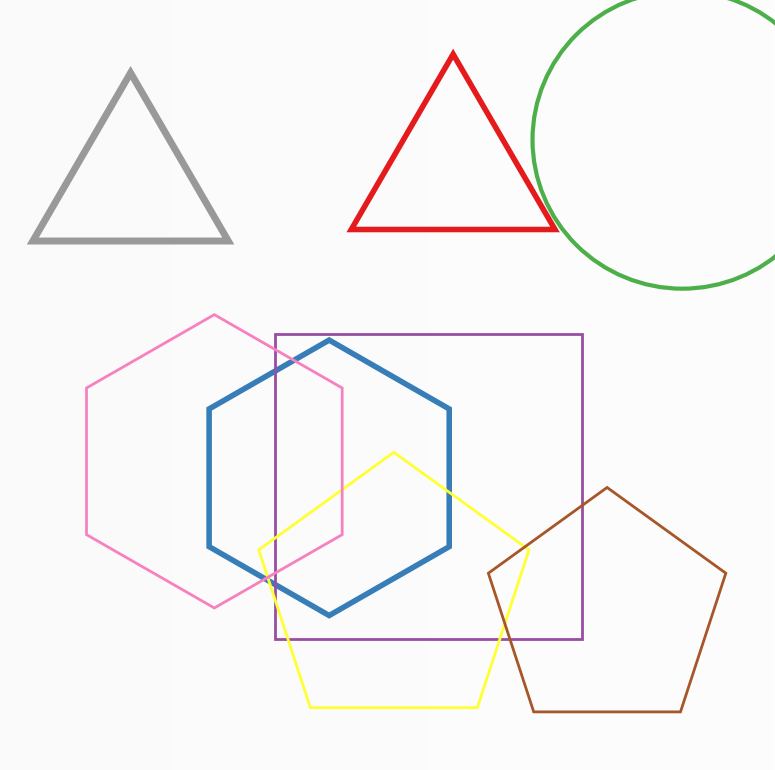[{"shape": "triangle", "thickness": 2, "radius": 0.76, "center": [0.585, 0.778]}, {"shape": "hexagon", "thickness": 2, "radius": 0.89, "center": [0.425, 0.379]}, {"shape": "circle", "thickness": 1.5, "radius": 0.97, "center": [0.88, 0.818]}, {"shape": "square", "thickness": 1, "radius": 0.99, "center": [0.553, 0.368]}, {"shape": "pentagon", "thickness": 1, "radius": 0.92, "center": [0.508, 0.229]}, {"shape": "pentagon", "thickness": 1, "radius": 0.81, "center": [0.783, 0.206]}, {"shape": "hexagon", "thickness": 1, "radius": 0.95, "center": [0.277, 0.401]}, {"shape": "triangle", "thickness": 2.5, "radius": 0.73, "center": [0.168, 0.76]}]